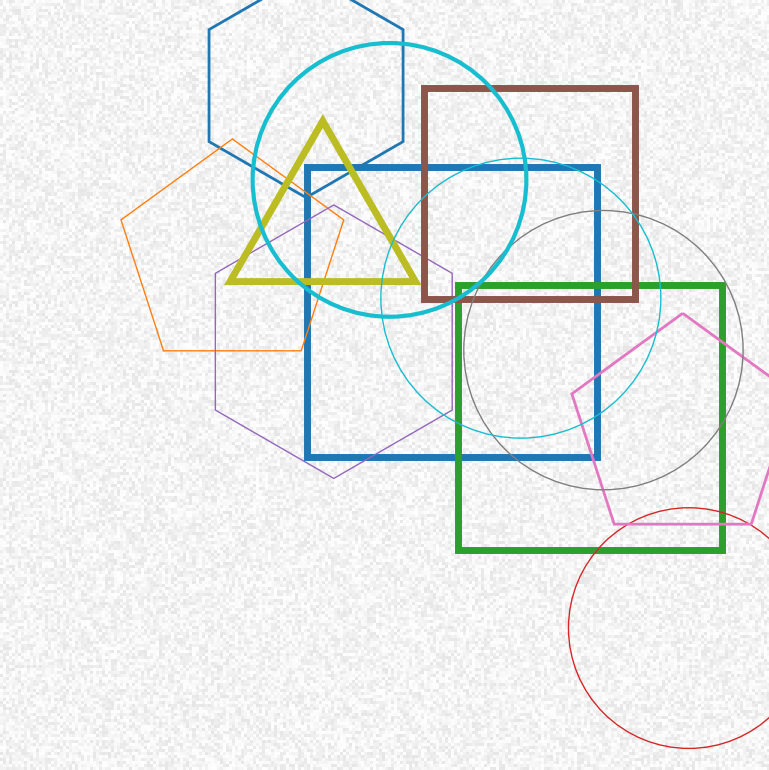[{"shape": "hexagon", "thickness": 1, "radius": 0.73, "center": [0.397, 0.889]}, {"shape": "square", "thickness": 2.5, "radius": 0.94, "center": [0.587, 0.594]}, {"shape": "pentagon", "thickness": 0.5, "radius": 0.76, "center": [0.302, 0.667]}, {"shape": "square", "thickness": 2.5, "radius": 0.86, "center": [0.767, 0.458]}, {"shape": "circle", "thickness": 0.5, "radius": 0.78, "center": [0.895, 0.184]}, {"shape": "hexagon", "thickness": 0.5, "radius": 0.89, "center": [0.433, 0.556]}, {"shape": "square", "thickness": 2.5, "radius": 0.69, "center": [0.687, 0.749]}, {"shape": "pentagon", "thickness": 1, "radius": 0.76, "center": [0.887, 0.442]}, {"shape": "circle", "thickness": 0.5, "radius": 0.91, "center": [0.784, 0.545]}, {"shape": "triangle", "thickness": 2.5, "radius": 0.7, "center": [0.419, 0.704]}, {"shape": "circle", "thickness": 1.5, "radius": 0.89, "center": [0.506, 0.766]}, {"shape": "circle", "thickness": 0.5, "radius": 0.91, "center": [0.676, 0.613]}]